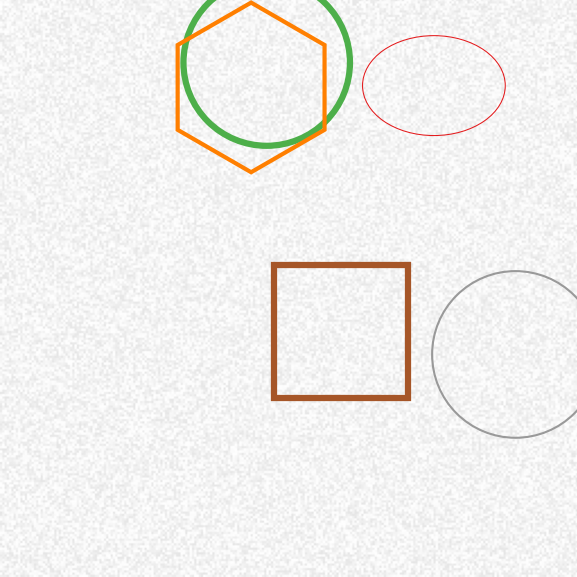[{"shape": "oval", "thickness": 0.5, "radius": 0.62, "center": [0.751, 0.851]}, {"shape": "circle", "thickness": 3, "radius": 0.72, "center": [0.462, 0.891]}, {"shape": "hexagon", "thickness": 2, "radius": 0.73, "center": [0.435, 0.848]}, {"shape": "square", "thickness": 3, "radius": 0.58, "center": [0.591, 0.425]}, {"shape": "circle", "thickness": 1, "radius": 0.72, "center": [0.893, 0.385]}]